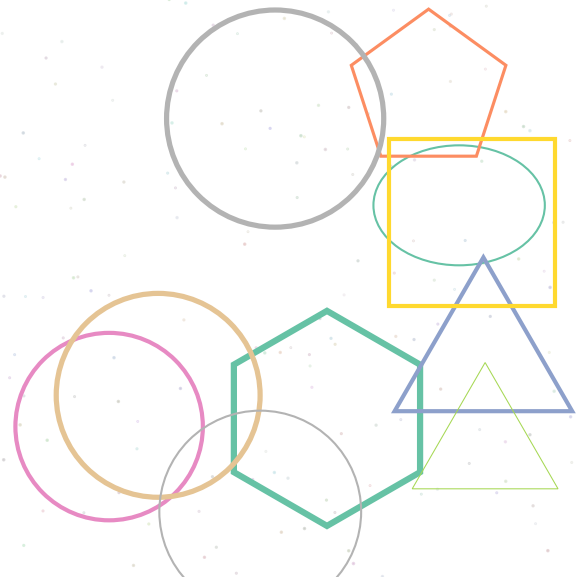[{"shape": "hexagon", "thickness": 3, "radius": 0.93, "center": [0.566, 0.275]}, {"shape": "oval", "thickness": 1, "radius": 0.74, "center": [0.795, 0.644]}, {"shape": "pentagon", "thickness": 1.5, "radius": 0.7, "center": [0.742, 0.843]}, {"shape": "triangle", "thickness": 2, "radius": 0.89, "center": [0.837, 0.376]}, {"shape": "circle", "thickness": 2, "radius": 0.81, "center": [0.189, 0.26]}, {"shape": "triangle", "thickness": 0.5, "radius": 0.73, "center": [0.84, 0.226]}, {"shape": "square", "thickness": 2, "radius": 0.72, "center": [0.818, 0.614]}, {"shape": "circle", "thickness": 2.5, "radius": 0.88, "center": [0.274, 0.315]}, {"shape": "circle", "thickness": 2.5, "radius": 0.94, "center": [0.476, 0.794]}, {"shape": "circle", "thickness": 1, "radius": 0.87, "center": [0.451, 0.113]}]